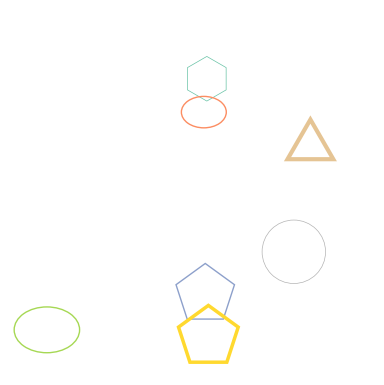[{"shape": "hexagon", "thickness": 0.5, "radius": 0.29, "center": [0.537, 0.795]}, {"shape": "oval", "thickness": 1, "radius": 0.29, "center": [0.529, 0.709]}, {"shape": "pentagon", "thickness": 1, "radius": 0.4, "center": [0.533, 0.236]}, {"shape": "oval", "thickness": 1, "radius": 0.42, "center": [0.122, 0.143]}, {"shape": "pentagon", "thickness": 2.5, "radius": 0.41, "center": [0.541, 0.125]}, {"shape": "triangle", "thickness": 3, "radius": 0.34, "center": [0.806, 0.621]}, {"shape": "circle", "thickness": 0.5, "radius": 0.41, "center": [0.763, 0.346]}]